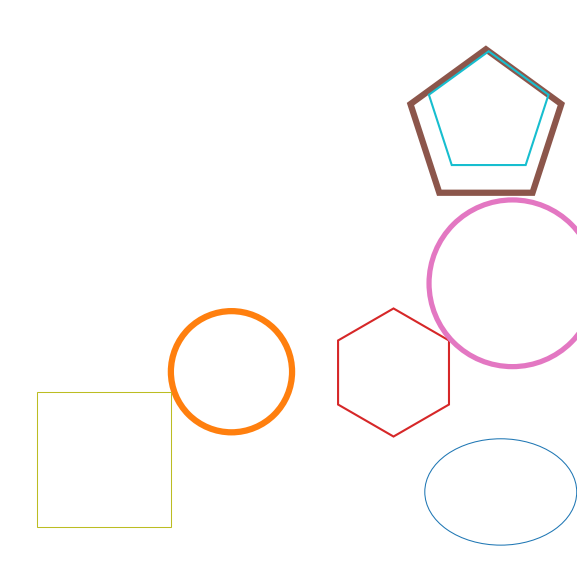[{"shape": "oval", "thickness": 0.5, "radius": 0.66, "center": [0.867, 0.147]}, {"shape": "circle", "thickness": 3, "radius": 0.52, "center": [0.401, 0.355]}, {"shape": "hexagon", "thickness": 1, "radius": 0.55, "center": [0.681, 0.354]}, {"shape": "pentagon", "thickness": 3, "radius": 0.69, "center": [0.841, 0.776]}, {"shape": "circle", "thickness": 2.5, "radius": 0.72, "center": [0.887, 0.509]}, {"shape": "square", "thickness": 0.5, "radius": 0.58, "center": [0.18, 0.204]}, {"shape": "pentagon", "thickness": 1, "radius": 0.54, "center": [0.846, 0.801]}]